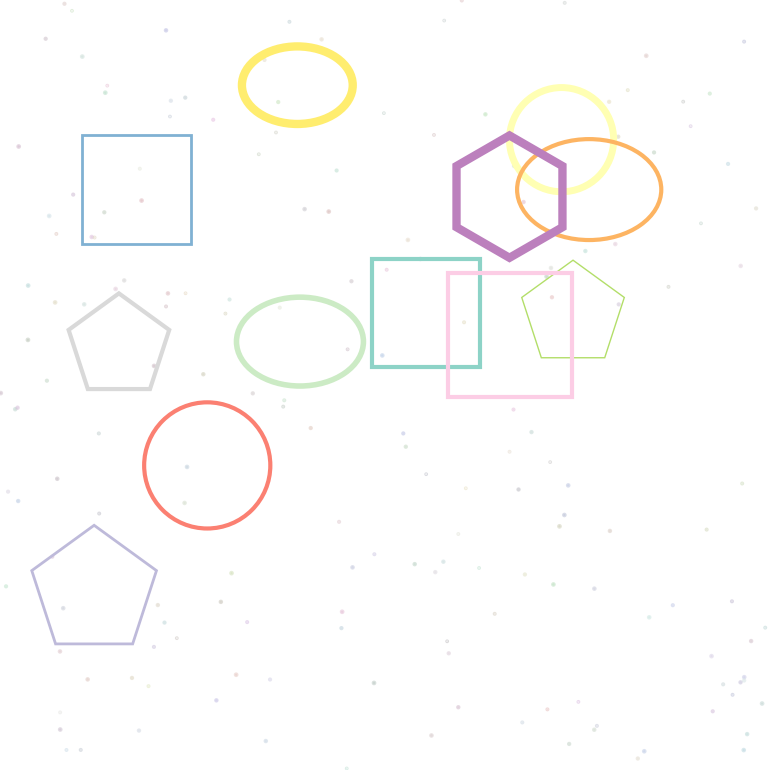[{"shape": "square", "thickness": 1.5, "radius": 0.35, "center": [0.553, 0.593]}, {"shape": "circle", "thickness": 2.5, "radius": 0.34, "center": [0.729, 0.819]}, {"shape": "pentagon", "thickness": 1, "radius": 0.43, "center": [0.122, 0.233]}, {"shape": "circle", "thickness": 1.5, "radius": 0.41, "center": [0.269, 0.396]}, {"shape": "square", "thickness": 1, "radius": 0.36, "center": [0.177, 0.754]}, {"shape": "oval", "thickness": 1.5, "radius": 0.47, "center": [0.765, 0.754]}, {"shape": "pentagon", "thickness": 0.5, "radius": 0.35, "center": [0.744, 0.592]}, {"shape": "square", "thickness": 1.5, "radius": 0.4, "center": [0.662, 0.565]}, {"shape": "pentagon", "thickness": 1.5, "radius": 0.34, "center": [0.154, 0.55]}, {"shape": "hexagon", "thickness": 3, "radius": 0.4, "center": [0.662, 0.745]}, {"shape": "oval", "thickness": 2, "radius": 0.41, "center": [0.39, 0.556]}, {"shape": "oval", "thickness": 3, "radius": 0.36, "center": [0.386, 0.889]}]